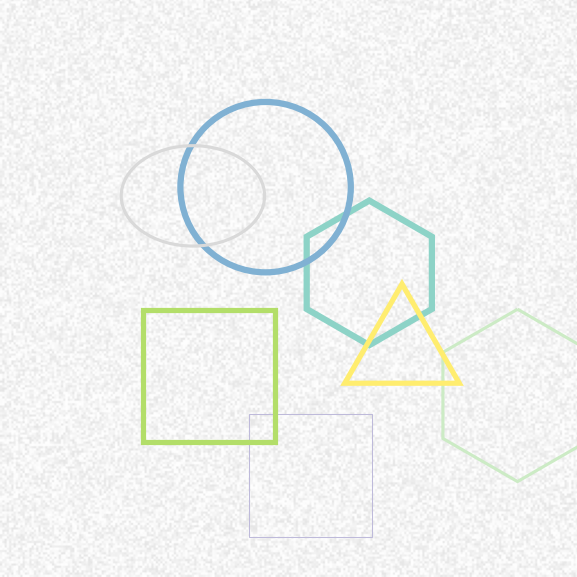[{"shape": "hexagon", "thickness": 3, "radius": 0.63, "center": [0.639, 0.527]}, {"shape": "square", "thickness": 0.5, "radius": 0.53, "center": [0.538, 0.176]}, {"shape": "circle", "thickness": 3, "radius": 0.74, "center": [0.46, 0.675]}, {"shape": "square", "thickness": 2.5, "radius": 0.57, "center": [0.362, 0.348]}, {"shape": "oval", "thickness": 1.5, "radius": 0.62, "center": [0.334, 0.66]}, {"shape": "hexagon", "thickness": 1.5, "radius": 0.75, "center": [0.896, 0.314]}, {"shape": "triangle", "thickness": 2.5, "radius": 0.57, "center": [0.696, 0.393]}]